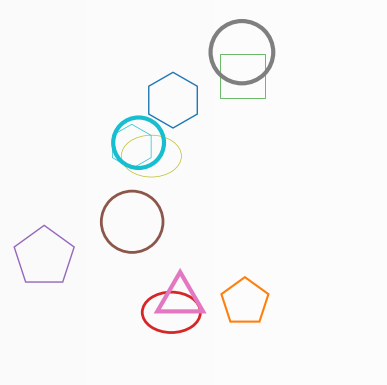[{"shape": "hexagon", "thickness": 1, "radius": 0.36, "center": [0.447, 0.74]}, {"shape": "pentagon", "thickness": 1.5, "radius": 0.32, "center": [0.632, 0.216]}, {"shape": "square", "thickness": 0.5, "radius": 0.29, "center": [0.625, 0.802]}, {"shape": "oval", "thickness": 2, "radius": 0.38, "center": [0.442, 0.189]}, {"shape": "pentagon", "thickness": 1, "radius": 0.41, "center": [0.114, 0.333]}, {"shape": "circle", "thickness": 2, "radius": 0.4, "center": [0.341, 0.424]}, {"shape": "triangle", "thickness": 3, "radius": 0.34, "center": [0.465, 0.225]}, {"shape": "circle", "thickness": 3, "radius": 0.4, "center": [0.624, 0.864]}, {"shape": "oval", "thickness": 0.5, "radius": 0.39, "center": [0.391, 0.595]}, {"shape": "hexagon", "thickness": 0.5, "radius": 0.29, "center": [0.34, 0.619]}, {"shape": "circle", "thickness": 3, "radius": 0.33, "center": [0.358, 0.629]}]